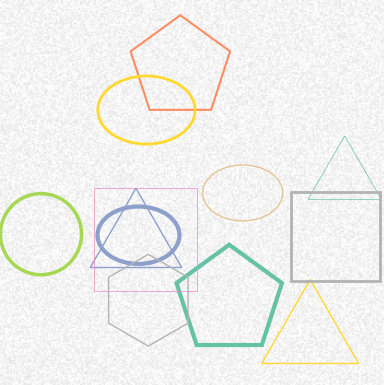[{"shape": "pentagon", "thickness": 3, "radius": 0.72, "center": [0.595, 0.22]}, {"shape": "triangle", "thickness": 0.5, "radius": 0.55, "center": [0.895, 0.537]}, {"shape": "pentagon", "thickness": 1.5, "radius": 0.68, "center": [0.468, 0.825]}, {"shape": "oval", "thickness": 3, "radius": 0.53, "center": [0.36, 0.389]}, {"shape": "triangle", "thickness": 1, "radius": 0.69, "center": [0.353, 0.374]}, {"shape": "square", "thickness": 0.5, "radius": 0.67, "center": [0.378, 0.377]}, {"shape": "circle", "thickness": 2.5, "radius": 0.53, "center": [0.106, 0.392]}, {"shape": "triangle", "thickness": 1, "radius": 0.73, "center": [0.806, 0.129]}, {"shape": "oval", "thickness": 2, "radius": 0.63, "center": [0.381, 0.714]}, {"shape": "oval", "thickness": 1, "radius": 0.52, "center": [0.63, 0.499]}, {"shape": "square", "thickness": 2, "radius": 0.58, "center": [0.872, 0.386]}, {"shape": "hexagon", "thickness": 1, "radius": 0.6, "center": [0.385, 0.22]}]